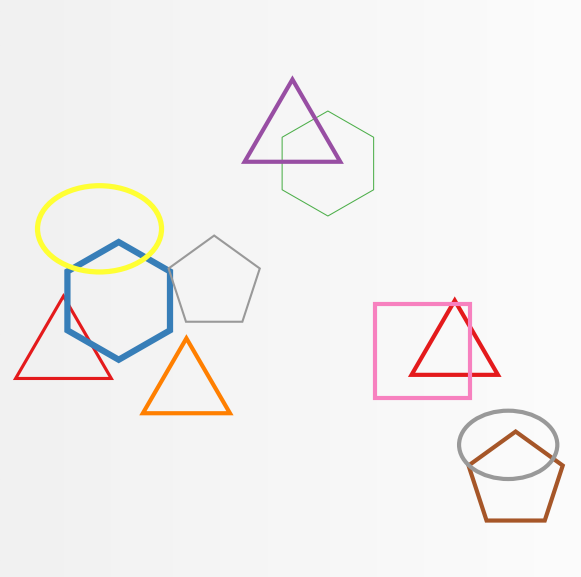[{"shape": "triangle", "thickness": 1.5, "radius": 0.48, "center": [0.109, 0.391]}, {"shape": "triangle", "thickness": 2, "radius": 0.43, "center": [0.782, 0.393]}, {"shape": "hexagon", "thickness": 3, "radius": 0.51, "center": [0.204, 0.478]}, {"shape": "hexagon", "thickness": 0.5, "radius": 0.45, "center": [0.564, 0.716]}, {"shape": "triangle", "thickness": 2, "radius": 0.48, "center": [0.503, 0.767]}, {"shape": "triangle", "thickness": 2, "radius": 0.43, "center": [0.321, 0.327]}, {"shape": "oval", "thickness": 2.5, "radius": 0.53, "center": [0.171, 0.603]}, {"shape": "pentagon", "thickness": 2, "radius": 0.43, "center": [0.887, 0.167]}, {"shape": "square", "thickness": 2, "radius": 0.41, "center": [0.726, 0.391]}, {"shape": "oval", "thickness": 2, "radius": 0.42, "center": [0.874, 0.229]}, {"shape": "pentagon", "thickness": 1, "radius": 0.41, "center": [0.368, 0.509]}]